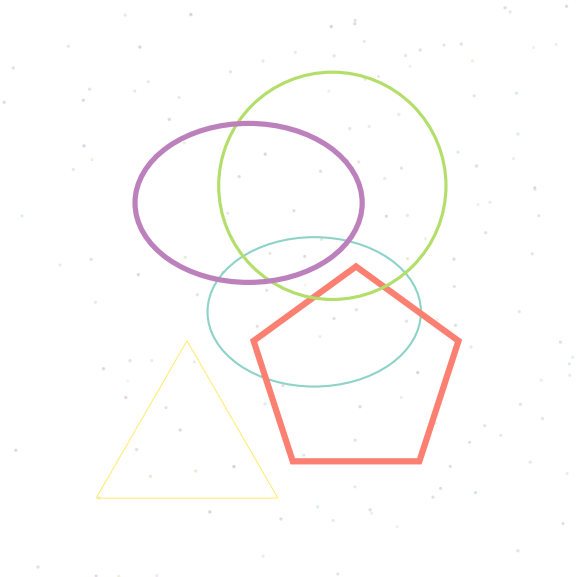[{"shape": "oval", "thickness": 1, "radius": 0.92, "center": [0.544, 0.459]}, {"shape": "pentagon", "thickness": 3, "radius": 0.93, "center": [0.617, 0.351]}, {"shape": "circle", "thickness": 1.5, "radius": 0.98, "center": [0.575, 0.677]}, {"shape": "oval", "thickness": 2.5, "radius": 0.98, "center": [0.43, 0.648]}, {"shape": "triangle", "thickness": 0.5, "radius": 0.91, "center": [0.324, 0.227]}]